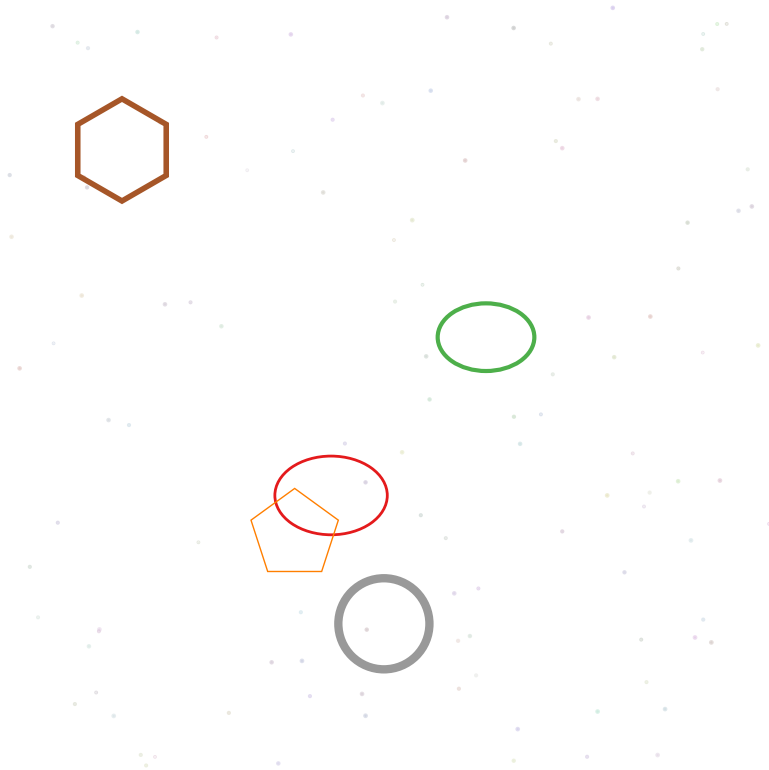[{"shape": "oval", "thickness": 1, "radius": 0.37, "center": [0.43, 0.357]}, {"shape": "oval", "thickness": 1.5, "radius": 0.31, "center": [0.631, 0.562]}, {"shape": "pentagon", "thickness": 0.5, "radius": 0.3, "center": [0.383, 0.306]}, {"shape": "hexagon", "thickness": 2, "radius": 0.33, "center": [0.158, 0.805]}, {"shape": "circle", "thickness": 3, "radius": 0.3, "center": [0.499, 0.19]}]